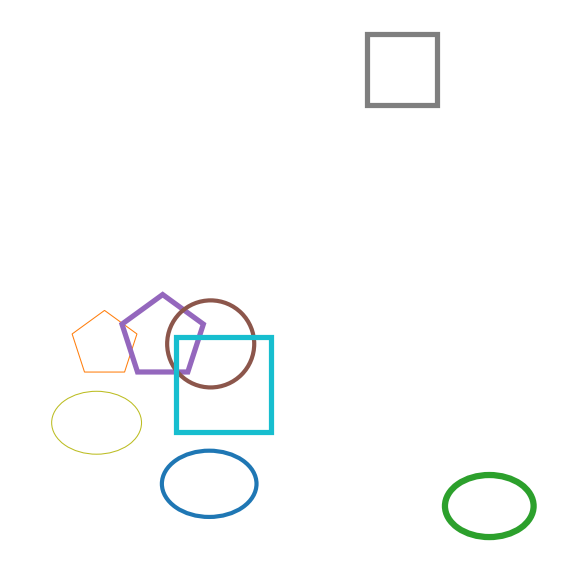[{"shape": "oval", "thickness": 2, "radius": 0.41, "center": [0.362, 0.161]}, {"shape": "pentagon", "thickness": 0.5, "radius": 0.29, "center": [0.181, 0.403]}, {"shape": "oval", "thickness": 3, "radius": 0.38, "center": [0.847, 0.123]}, {"shape": "pentagon", "thickness": 2.5, "radius": 0.37, "center": [0.282, 0.415]}, {"shape": "circle", "thickness": 2, "radius": 0.38, "center": [0.365, 0.404]}, {"shape": "square", "thickness": 2.5, "radius": 0.31, "center": [0.696, 0.879]}, {"shape": "oval", "thickness": 0.5, "radius": 0.39, "center": [0.167, 0.267]}, {"shape": "square", "thickness": 2.5, "radius": 0.41, "center": [0.387, 0.333]}]